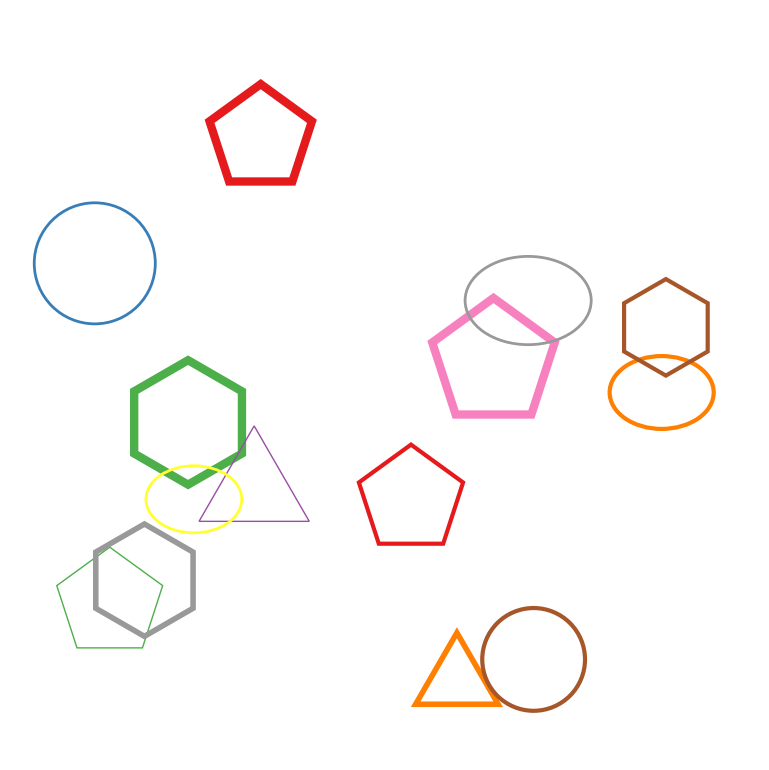[{"shape": "pentagon", "thickness": 1.5, "radius": 0.36, "center": [0.534, 0.351]}, {"shape": "pentagon", "thickness": 3, "radius": 0.35, "center": [0.339, 0.821]}, {"shape": "circle", "thickness": 1, "radius": 0.39, "center": [0.123, 0.658]}, {"shape": "hexagon", "thickness": 3, "radius": 0.4, "center": [0.244, 0.451]}, {"shape": "pentagon", "thickness": 0.5, "radius": 0.36, "center": [0.142, 0.217]}, {"shape": "triangle", "thickness": 0.5, "radius": 0.41, "center": [0.33, 0.364]}, {"shape": "triangle", "thickness": 2, "radius": 0.31, "center": [0.593, 0.116]}, {"shape": "oval", "thickness": 1.5, "radius": 0.34, "center": [0.859, 0.49]}, {"shape": "oval", "thickness": 1, "radius": 0.31, "center": [0.252, 0.352]}, {"shape": "circle", "thickness": 1.5, "radius": 0.33, "center": [0.693, 0.144]}, {"shape": "hexagon", "thickness": 1.5, "radius": 0.31, "center": [0.865, 0.575]}, {"shape": "pentagon", "thickness": 3, "radius": 0.42, "center": [0.641, 0.529]}, {"shape": "hexagon", "thickness": 2, "radius": 0.36, "center": [0.188, 0.247]}, {"shape": "oval", "thickness": 1, "radius": 0.41, "center": [0.686, 0.61]}]